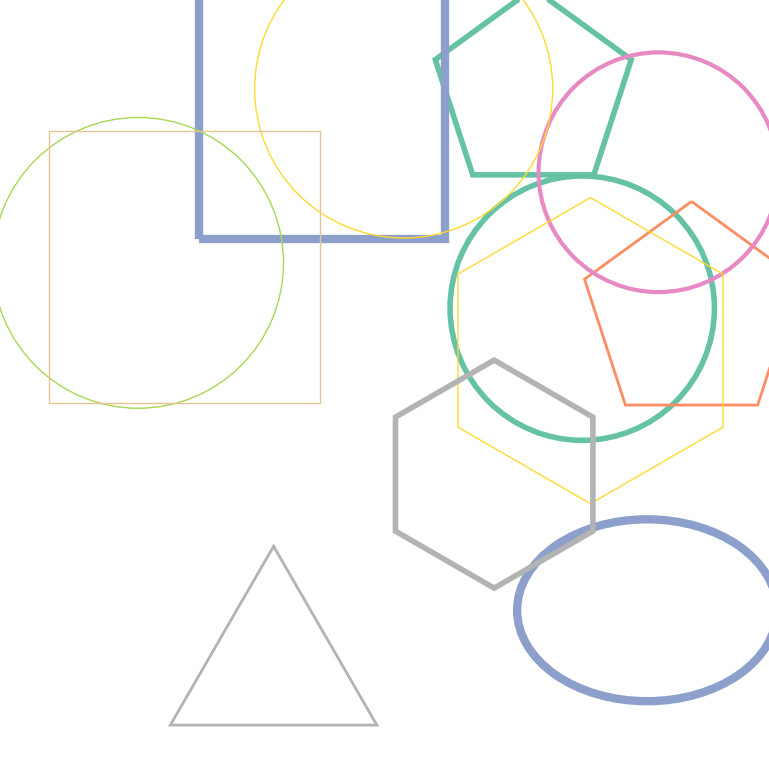[{"shape": "circle", "thickness": 2, "radius": 0.86, "center": [0.756, 0.6]}, {"shape": "pentagon", "thickness": 2, "radius": 0.67, "center": [0.693, 0.881]}, {"shape": "pentagon", "thickness": 1, "radius": 0.73, "center": [0.898, 0.592]}, {"shape": "square", "thickness": 3, "radius": 0.8, "center": [0.418, 0.849]}, {"shape": "oval", "thickness": 3, "radius": 0.84, "center": [0.84, 0.207]}, {"shape": "circle", "thickness": 1.5, "radius": 0.78, "center": [0.855, 0.776]}, {"shape": "circle", "thickness": 0.5, "radius": 0.94, "center": [0.179, 0.659]}, {"shape": "circle", "thickness": 0.5, "radius": 0.97, "center": [0.524, 0.884]}, {"shape": "hexagon", "thickness": 0.5, "radius": 0.99, "center": [0.767, 0.545]}, {"shape": "square", "thickness": 0.5, "radius": 0.88, "center": [0.24, 0.653]}, {"shape": "hexagon", "thickness": 2, "radius": 0.74, "center": [0.642, 0.384]}, {"shape": "triangle", "thickness": 1, "radius": 0.77, "center": [0.355, 0.136]}]